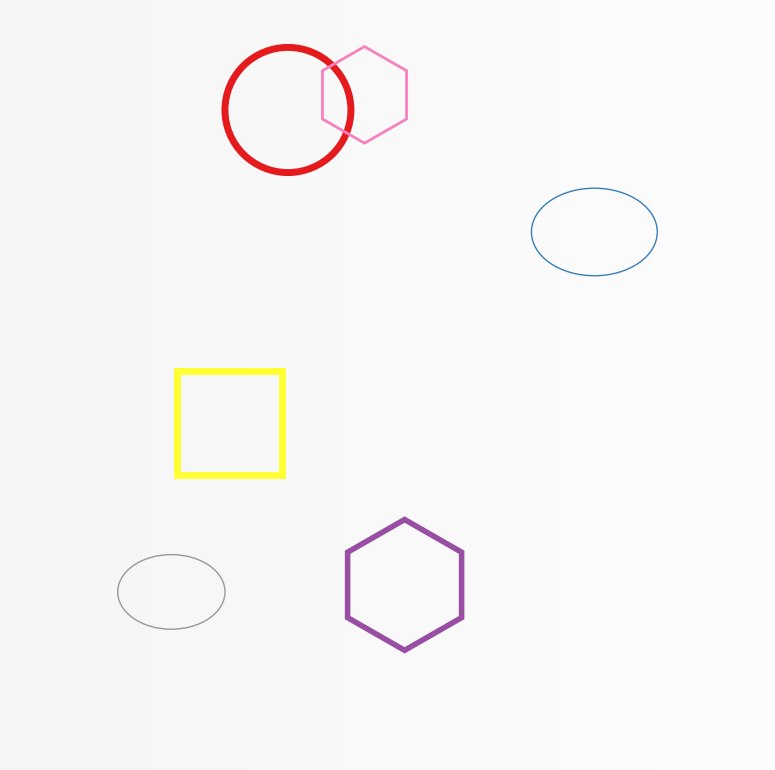[{"shape": "circle", "thickness": 2.5, "radius": 0.41, "center": [0.372, 0.857]}, {"shape": "oval", "thickness": 0.5, "radius": 0.41, "center": [0.767, 0.699]}, {"shape": "hexagon", "thickness": 2, "radius": 0.42, "center": [0.522, 0.24]}, {"shape": "square", "thickness": 2.5, "radius": 0.34, "center": [0.296, 0.45]}, {"shape": "hexagon", "thickness": 1, "radius": 0.31, "center": [0.47, 0.877]}, {"shape": "oval", "thickness": 0.5, "radius": 0.35, "center": [0.221, 0.231]}]